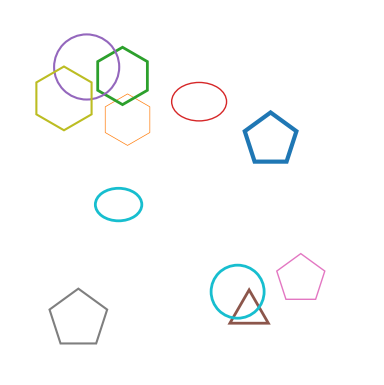[{"shape": "pentagon", "thickness": 3, "radius": 0.35, "center": [0.703, 0.637]}, {"shape": "hexagon", "thickness": 0.5, "radius": 0.33, "center": [0.331, 0.689]}, {"shape": "hexagon", "thickness": 2, "radius": 0.37, "center": [0.318, 0.803]}, {"shape": "oval", "thickness": 1, "radius": 0.36, "center": [0.517, 0.736]}, {"shape": "circle", "thickness": 1.5, "radius": 0.42, "center": [0.225, 0.826]}, {"shape": "triangle", "thickness": 2, "radius": 0.29, "center": [0.647, 0.189]}, {"shape": "pentagon", "thickness": 1, "radius": 0.33, "center": [0.781, 0.276]}, {"shape": "pentagon", "thickness": 1.5, "radius": 0.39, "center": [0.204, 0.172]}, {"shape": "hexagon", "thickness": 1.5, "radius": 0.41, "center": [0.166, 0.744]}, {"shape": "circle", "thickness": 2, "radius": 0.34, "center": [0.617, 0.242]}, {"shape": "oval", "thickness": 2, "radius": 0.3, "center": [0.308, 0.469]}]